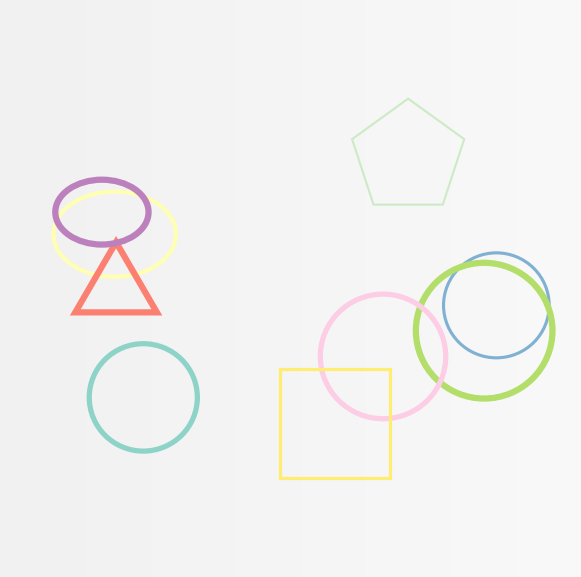[{"shape": "circle", "thickness": 2.5, "radius": 0.47, "center": [0.247, 0.311]}, {"shape": "oval", "thickness": 2, "radius": 0.53, "center": [0.197, 0.594]}, {"shape": "triangle", "thickness": 3, "radius": 0.41, "center": [0.2, 0.499]}, {"shape": "circle", "thickness": 1.5, "radius": 0.45, "center": [0.854, 0.47]}, {"shape": "circle", "thickness": 3, "radius": 0.59, "center": [0.833, 0.427]}, {"shape": "circle", "thickness": 2.5, "radius": 0.54, "center": [0.659, 0.382]}, {"shape": "oval", "thickness": 3, "radius": 0.4, "center": [0.175, 0.632]}, {"shape": "pentagon", "thickness": 1, "radius": 0.51, "center": [0.702, 0.727]}, {"shape": "square", "thickness": 1.5, "radius": 0.47, "center": [0.576, 0.265]}]